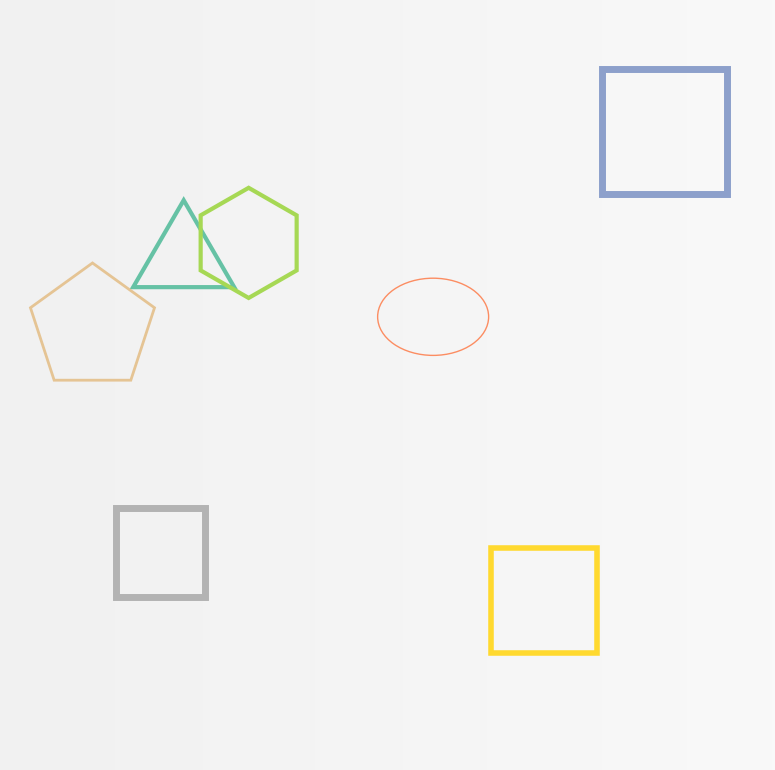[{"shape": "triangle", "thickness": 1.5, "radius": 0.38, "center": [0.237, 0.665]}, {"shape": "oval", "thickness": 0.5, "radius": 0.36, "center": [0.559, 0.589]}, {"shape": "square", "thickness": 2.5, "radius": 0.4, "center": [0.857, 0.83]}, {"shape": "hexagon", "thickness": 1.5, "radius": 0.36, "center": [0.321, 0.685]}, {"shape": "square", "thickness": 2, "radius": 0.34, "center": [0.701, 0.221]}, {"shape": "pentagon", "thickness": 1, "radius": 0.42, "center": [0.119, 0.574]}, {"shape": "square", "thickness": 2.5, "radius": 0.29, "center": [0.207, 0.282]}]